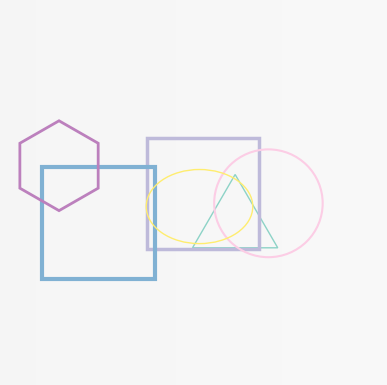[{"shape": "triangle", "thickness": 1, "radius": 0.63, "center": [0.607, 0.42]}, {"shape": "square", "thickness": 2.5, "radius": 0.72, "center": [0.524, 0.498]}, {"shape": "square", "thickness": 3, "radius": 0.73, "center": [0.254, 0.421]}, {"shape": "circle", "thickness": 1.5, "radius": 0.7, "center": [0.693, 0.472]}, {"shape": "hexagon", "thickness": 2, "radius": 0.58, "center": [0.152, 0.57]}, {"shape": "oval", "thickness": 1, "radius": 0.69, "center": [0.515, 0.463]}]